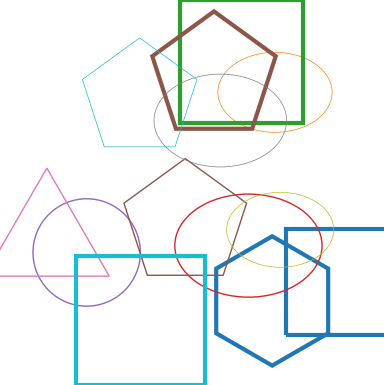[{"shape": "hexagon", "thickness": 3, "radius": 0.84, "center": [0.707, 0.218]}, {"shape": "square", "thickness": 3, "radius": 0.69, "center": [0.88, 0.267]}, {"shape": "oval", "thickness": 0.5, "radius": 0.74, "center": [0.714, 0.76]}, {"shape": "square", "thickness": 3, "radius": 0.8, "center": [0.628, 0.84]}, {"shape": "oval", "thickness": 1, "radius": 0.96, "center": [0.645, 0.362]}, {"shape": "circle", "thickness": 1, "radius": 0.7, "center": [0.225, 0.344]}, {"shape": "pentagon", "thickness": 1, "radius": 0.84, "center": [0.481, 0.421]}, {"shape": "pentagon", "thickness": 3, "radius": 0.84, "center": [0.556, 0.802]}, {"shape": "triangle", "thickness": 1, "radius": 0.94, "center": [0.122, 0.376]}, {"shape": "oval", "thickness": 0.5, "radius": 0.86, "center": [0.572, 0.687]}, {"shape": "oval", "thickness": 0.5, "radius": 0.7, "center": [0.728, 0.403]}, {"shape": "square", "thickness": 3, "radius": 0.83, "center": [0.365, 0.167]}, {"shape": "pentagon", "thickness": 0.5, "radius": 0.78, "center": [0.363, 0.745]}]